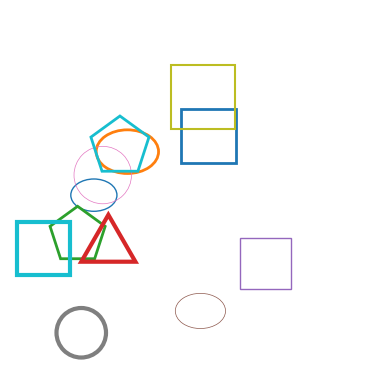[{"shape": "oval", "thickness": 1, "radius": 0.3, "center": [0.244, 0.493]}, {"shape": "square", "thickness": 2, "radius": 0.35, "center": [0.541, 0.647]}, {"shape": "oval", "thickness": 2, "radius": 0.4, "center": [0.331, 0.606]}, {"shape": "pentagon", "thickness": 2, "radius": 0.38, "center": [0.202, 0.389]}, {"shape": "triangle", "thickness": 3, "radius": 0.41, "center": [0.281, 0.361]}, {"shape": "square", "thickness": 1, "radius": 0.34, "center": [0.69, 0.315]}, {"shape": "oval", "thickness": 0.5, "radius": 0.33, "center": [0.521, 0.192]}, {"shape": "circle", "thickness": 0.5, "radius": 0.37, "center": [0.267, 0.545]}, {"shape": "circle", "thickness": 3, "radius": 0.32, "center": [0.211, 0.136]}, {"shape": "square", "thickness": 1.5, "radius": 0.41, "center": [0.528, 0.748]}, {"shape": "square", "thickness": 3, "radius": 0.35, "center": [0.113, 0.355]}, {"shape": "pentagon", "thickness": 2, "radius": 0.4, "center": [0.312, 0.619]}]